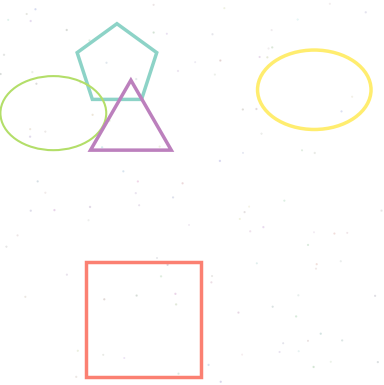[{"shape": "pentagon", "thickness": 2.5, "radius": 0.54, "center": [0.304, 0.83]}, {"shape": "square", "thickness": 2.5, "radius": 0.75, "center": [0.373, 0.171]}, {"shape": "oval", "thickness": 1.5, "radius": 0.69, "center": [0.139, 0.706]}, {"shape": "triangle", "thickness": 2.5, "radius": 0.61, "center": [0.34, 0.671]}, {"shape": "oval", "thickness": 2.5, "radius": 0.74, "center": [0.816, 0.767]}]